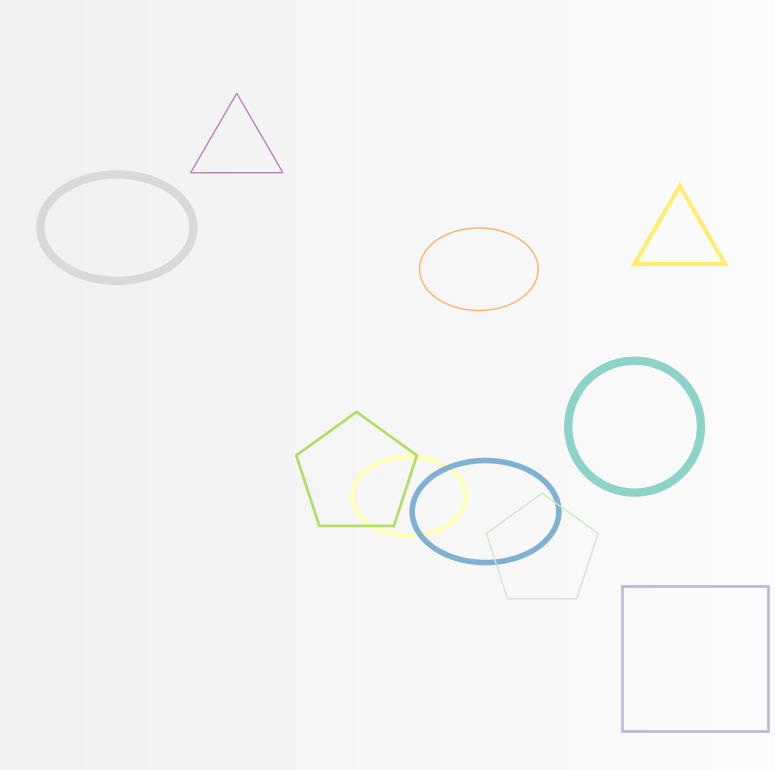[{"shape": "circle", "thickness": 3, "radius": 0.43, "center": [0.819, 0.446]}, {"shape": "oval", "thickness": 1.5, "radius": 0.37, "center": [0.528, 0.355]}, {"shape": "square", "thickness": 1, "radius": 0.47, "center": [0.896, 0.144]}, {"shape": "oval", "thickness": 2, "radius": 0.47, "center": [0.626, 0.336]}, {"shape": "oval", "thickness": 0.5, "radius": 0.38, "center": [0.618, 0.65]}, {"shape": "pentagon", "thickness": 1, "radius": 0.41, "center": [0.46, 0.383]}, {"shape": "oval", "thickness": 3, "radius": 0.49, "center": [0.151, 0.704]}, {"shape": "triangle", "thickness": 0.5, "radius": 0.34, "center": [0.306, 0.81]}, {"shape": "pentagon", "thickness": 0.5, "radius": 0.38, "center": [0.7, 0.284]}, {"shape": "triangle", "thickness": 1.5, "radius": 0.34, "center": [0.877, 0.691]}]